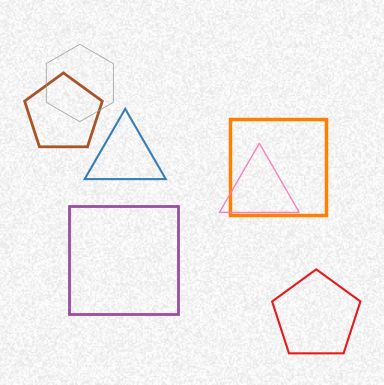[{"shape": "pentagon", "thickness": 1.5, "radius": 0.6, "center": [0.822, 0.18]}, {"shape": "triangle", "thickness": 1.5, "radius": 0.61, "center": [0.325, 0.596]}, {"shape": "square", "thickness": 2, "radius": 0.7, "center": [0.321, 0.324]}, {"shape": "square", "thickness": 2.5, "radius": 0.62, "center": [0.722, 0.566]}, {"shape": "pentagon", "thickness": 2, "radius": 0.53, "center": [0.165, 0.705]}, {"shape": "triangle", "thickness": 1, "radius": 0.6, "center": [0.674, 0.508]}, {"shape": "hexagon", "thickness": 0.5, "radius": 0.5, "center": [0.207, 0.784]}]